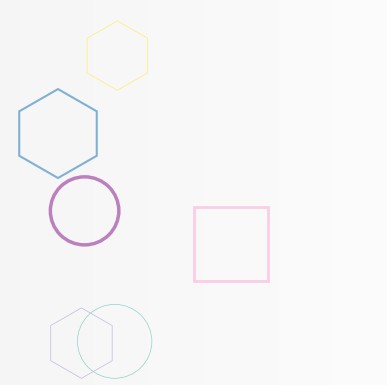[{"shape": "circle", "thickness": 0.5, "radius": 0.48, "center": [0.296, 0.113]}, {"shape": "hexagon", "thickness": 0.5, "radius": 0.46, "center": [0.21, 0.109]}, {"shape": "hexagon", "thickness": 1.5, "radius": 0.58, "center": [0.15, 0.653]}, {"shape": "square", "thickness": 2, "radius": 0.48, "center": [0.597, 0.367]}, {"shape": "circle", "thickness": 2.5, "radius": 0.44, "center": [0.218, 0.452]}, {"shape": "hexagon", "thickness": 0.5, "radius": 0.45, "center": [0.303, 0.856]}]